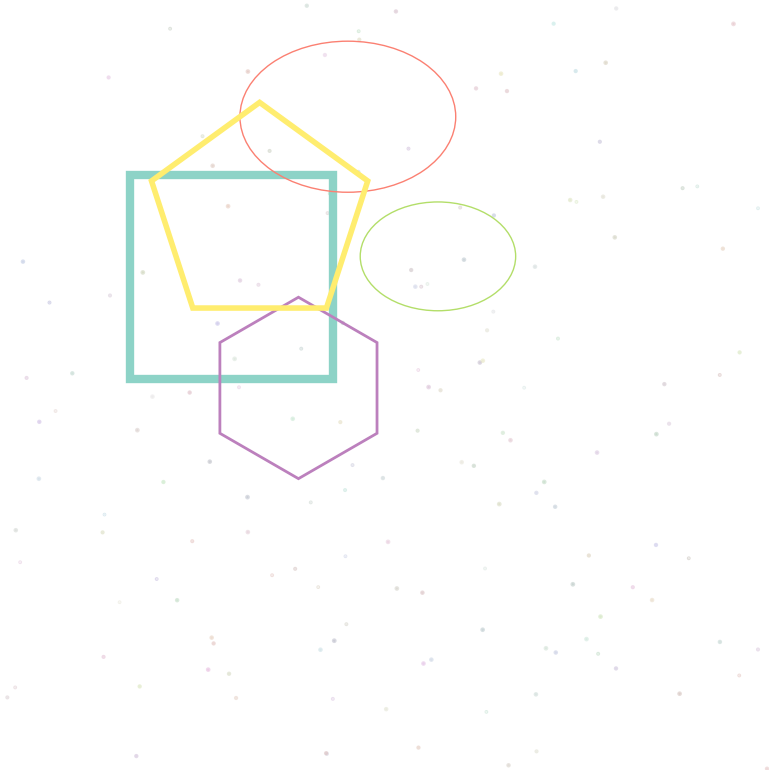[{"shape": "square", "thickness": 3, "radius": 0.66, "center": [0.301, 0.64]}, {"shape": "oval", "thickness": 0.5, "radius": 0.7, "center": [0.452, 0.848]}, {"shape": "oval", "thickness": 0.5, "radius": 0.5, "center": [0.569, 0.667]}, {"shape": "hexagon", "thickness": 1, "radius": 0.59, "center": [0.388, 0.496]}, {"shape": "pentagon", "thickness": 2, "radius": 0.74, "center": [0.337, 0.719]}]